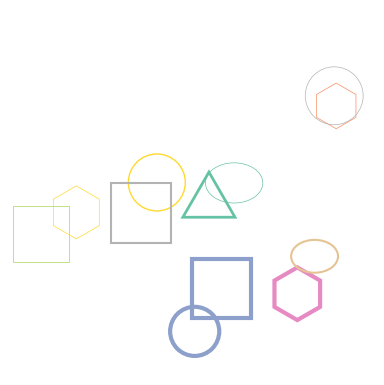[{"shape": "oval", "thickness": 0.5, "radius": 0.37, "center": [0.608, 0.525]}, {"shape": "triangle", "thickness": 2, "radius": 0.39, "center": [0.543, 0.475]}, {"shape": "hexagon", "thickness": 0.5, "radius": 0.3, "center": [0.873, 0.725]}, {"shape": "circle", "thickness": 3, "radius": 0.32, "center": [0.506, 0.139]}, {"shape": "square", "thickness": 3, "radius": 0.39, "center": [0.575, 0.25]}, {"shape": "hexagon", "thickness": 3, "radius": 0.34, "center": [0.772, 0.237]}, {"shape": "square", "thickness": 0.5, "radius": 0.37, "center": [0.107, 0.393]}, {"shape": "circle", "thickness": 1, "radius": 0.37, "center": [0.407, 0.526]}, {"shape": "hexagon", "thickness": 0.5, "radius": 0.34, "center": [0.198, 0.448]}, {"shape": "oval", "thickness": 1.5, "radius": 0.3, "center": [0.817, 0.334]}, {"shape": "circle", "thickness": 0.5, "radius": 0.38, "center": [0.868, 0.751]}, {"shape": "square", "thickness": 1.5, "radius": 0.39, "center": [0.366, 0.446]}]